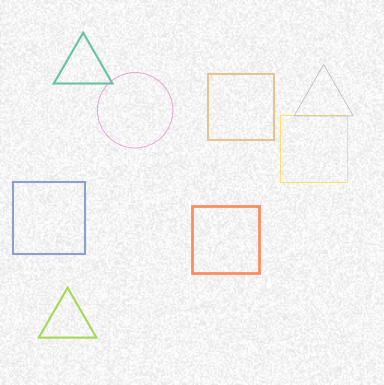[{"shape": "triangle", "thickness": 1.5, "radius": 0.44, "center": [0.216, 0.827]}, {"shape": "square", "thickness": 2, "radius": 0.43, "center": [0.585, 0.377]}, {"shape": "square", "thickness": 1.5, "radius": 0.47, "center": [0.128, 0.434]}, {"shape": "circle", "thickness": 0.5, "radius": 0.49, "center": [0.351, 0.714]}, {"shape": "triangle", "thickness": 1.5, "radius": 0.43, "center": [0.176, 0.166]}, {"shape": "square", "thickness": 0.5, "radius": 0.43, "center": [0.814, 0.615]}, {"shape": "square", "thickness": 1.5, "radius": 0.43, "center": [0.625, 0.723]}, {"shape": "triangle", "thickness": 0.5, "radius": 0.45, "center": [0.841, 0.743]}]